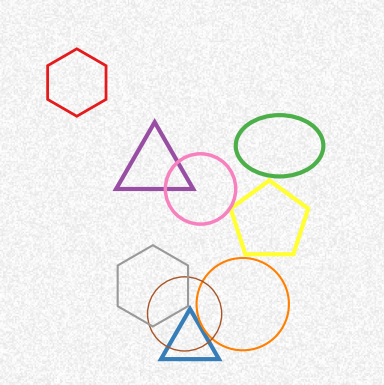[{"shape": "hexagon", "thickness": 2, "radius": 0.44, "center": [0.2, 0.786]}, {"shape": "triangle", "thickness": 3, "radius": 0.43, "center": [0.493, 0.111]}, {"shape": "oval", "thickness": 3, "radius": 0.57, "center": [0.726, 0.621]}, {"shape": "triangle", "thickness": 3, "radius": 0.58, "center": [0.402, 0.567]}, {"shape": "circle", "thickness": 1.5, "radius": 0.6, "center": [0.63, 0.21]}, {"shape": "pentagon", "thickness": 3, "radius": 0.53, "center": [0.7, 0.425]}, {"shape": "circle", "thickness": 1, "radius": 0.48, "center": [0.48, 0.185]}, {"shape": "circle", "thickness": 2.5, "radius": 0.46, "center": [0.521, 0.509]}, {"shape": "hexagon", "thickness": 1.5, "radius": 0.53, "center": [0.397, 0.258]}]